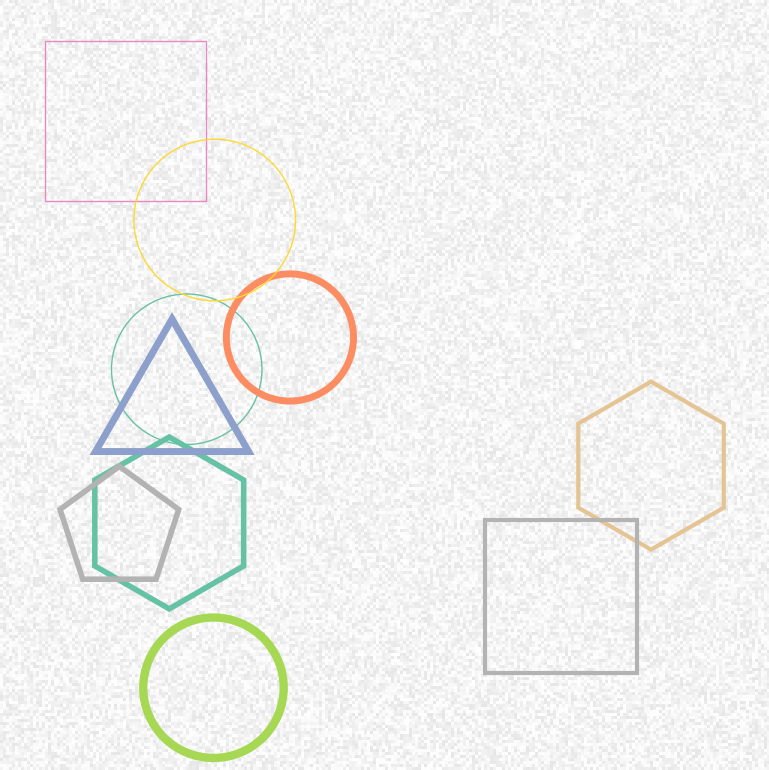[{"shape": "hexagon", "thickness": 2, "radius": 0.56, "center": [0.22, 0.321]}, {"shape": "circle", "thickness": 0.5, "radius": 0.49, "center": [0.242, 0.52]}, {"shape": "circle", "thickness": 2.5, "radius": 0.41, "center": [0.377, 0.562]}, {"shape": "triangle", "thickness": 2.5, "radius": 0.57, "center": [0.223, 0.471]}, {"shape": "square", "thickness": 0.5, "radius": 0.52, "center": [0.163, 0.843]}, {"shape": "circle", "thickness": 3, "radius": 0.46, "center": [0.277, 0.107]}, {"shape": "circle", "thickness": 0.5, "radius": 0.52, "center": [0.279, 0.714]}, {"shape": "hexagon", "thickness": 1.5, "radius": 0.55, "center": [0.846, 0.395]}, {"shape": "square", "thickness": 1.5, "radius": 0.49, "center": [0.728, 0.225]}, {"shape": "pentagon", "thickness": 2, "radius": 0.41, "center": [0.155, 0.313]}]